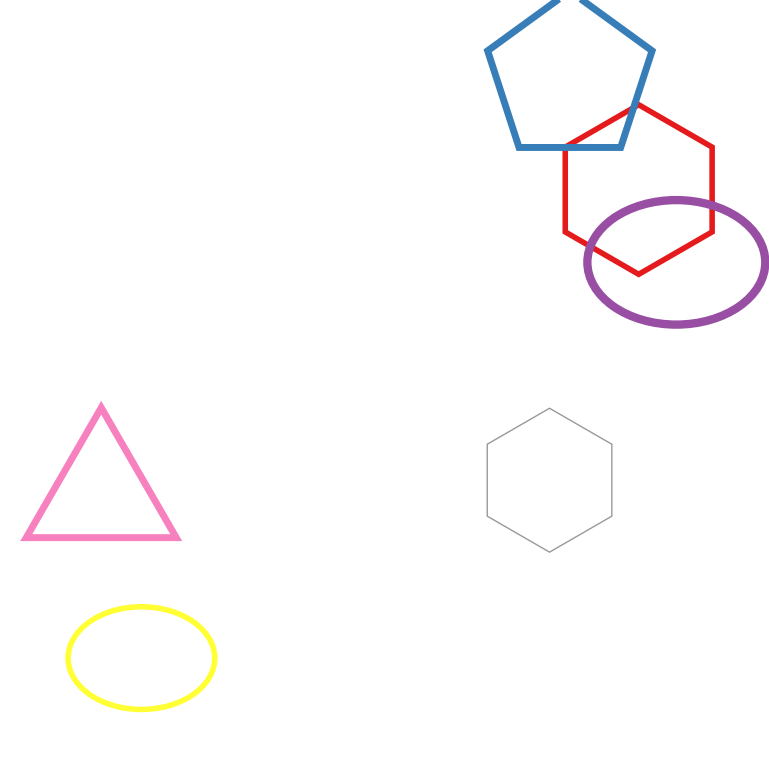[{"shape": "hexagon", "thickness": 2, "radius": 0.55, "center": [0.829, 0.754]}, {"shape": "pentagon", "thickness": 2.5, "radius": 0.56, "center": [0.74, 0.899]}, {"shape": "oval", "thickness": 3, "radius": 0.58, "center": [0.878, 0.659]}, {"shape": "oval", "thickness": 2, "radius": 0.48, "center": [0.184, 0.145]}, {"shape": "triangle", "thickness": 2.5, "radius": 0.56, "center": [0.131, 0.358]}, {"shape": "hexagon", "thickness": 0.5, "radius": 0.47, "center": [0.714, 0.376]}]